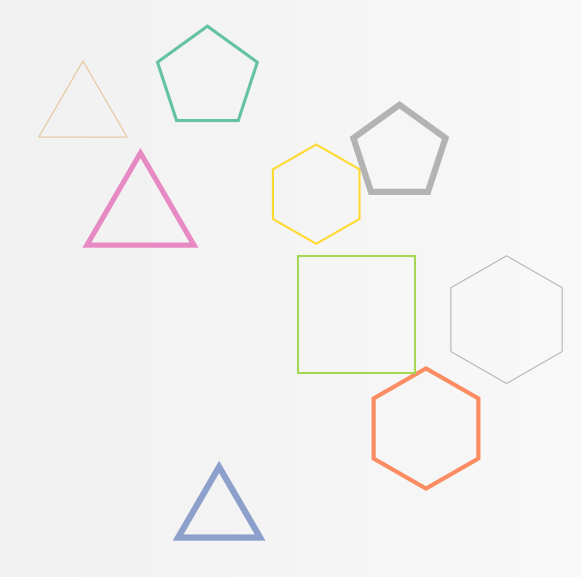[{"shape": "pentagon", "thickness": 1.5, "radius": 0.45, "center": [0.357, 0.863]}, {"shape": "hexagon", "thickness": 2, "radius": 0.52, "center": [0.733, 0.257]}, {"shape": "triangle", "thickness": 3, "radius": 0.41, "center": [0.377, 0.109]}, {"shape": "triangle", "thickness": 2.5, "radius": 0.53, "center": [0.242, 0.628]}, {"shape": "square", "thickness": 1, "radius": 0.5, "center": [0.614, 0.454]}, {"shape": "hexagon", "thickness": 1, "radius": 0.43, "center": [0.544, 0.663]}, {"shape": "triangle", "thickness": 0.5, "radius": 0.44, "center": [0.143, 0.806]}, {"shape": "pentagon", "thickness": 3, "radius": 0.42, "center": [0.687, 0.734]}, {"shape": "hexagon", "thickness": 0.5, "radius": 0.55, "center": [0.871, 0.446]}]